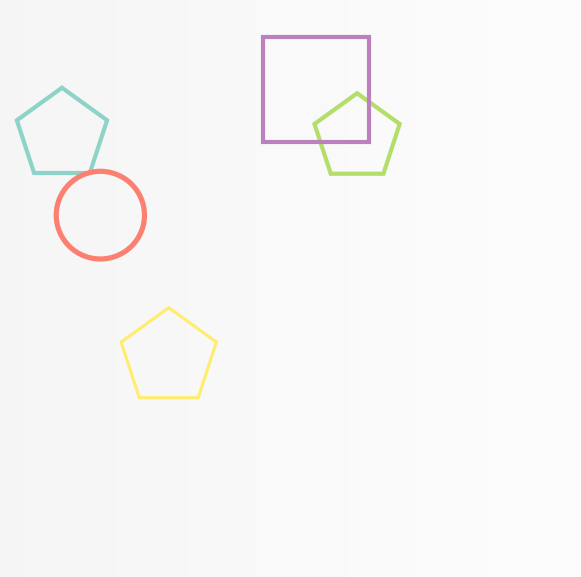[{"shape": "pentagon", "thickness": 2, "radius": 0.41, "center": [0.107, 0.766]}, {"shape": "circle", "thickness": 2.5, "radius": 0.38, "center": [0.173, 0.627]}, {"shape": "pentagon", "thickness": 2, "radius": 0.39, "center": [0.614, 0.761]}, {"shape": "square", "thickness": 2, "radius": 0.46, "center": [0.543, 0.844]}, {"shape": "pentagon", "thickness": 1.5, "radius": 0.43, "center": [0.29, 0.38]}]